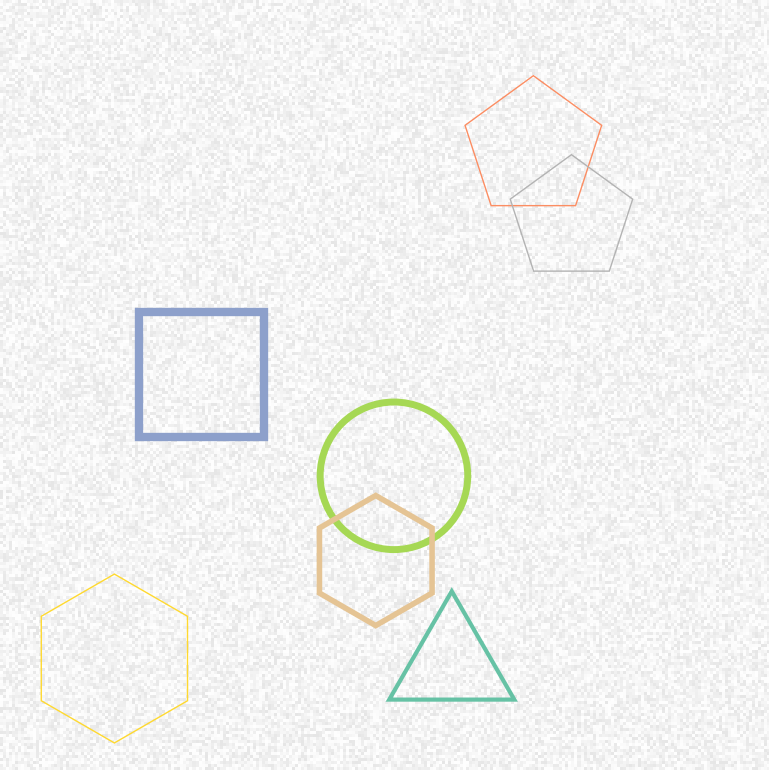[{"shape": "triangle", "thickness": 1.5, "radius": 0.47, "center": [0.587, 0.138]}, {"shape": "pentagon", "thickness": 0.5, "radius": 0.47, "center": [0.693, 0.808]}, {"shape": "square", "thickness": 3, "radius": 0.41, "center": [0.261, 0.513]}, {"shape": "circle", "thickness": 2.5, "radius": 0.48, "center": [0.512, 0.382]}, {"shape": "hexagon", "thickness": 0.5, "radius": 0.55, "center": [0.149, 0.145]}, {"shape": "hexagon", "thickness": 2, "radius": 0.42, "center": [0.488, 0.272]}, {"shape": "pentagon", "thickness": 0.5, "radius": 0.42, "center": [0.742, 0.716]}]